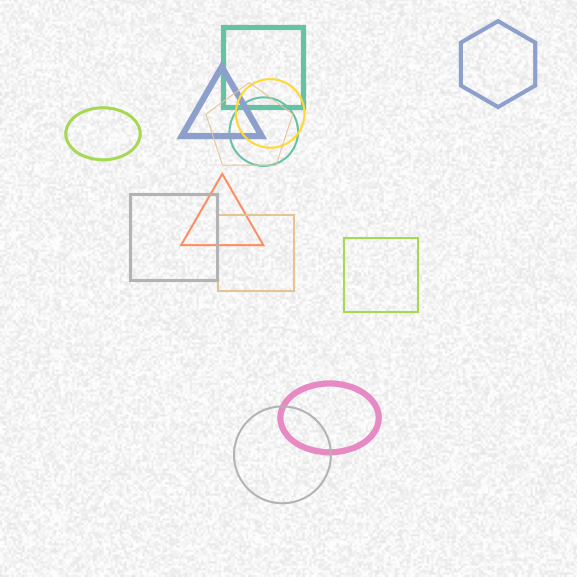[{"shape": "circle", "thickness": 1, "radius": 0.3, "center": [0.457, 0.771]}, {"shape": "square", "thickness": 2.5, "radius": 0.34, "center": [0.455, 0.883]}, {"shape": "triangle", "thickness": 1, "radius": 0.41, "center": [0.385, 0.616]}, {"shape": "hexagon", "thickness": 2, "radius": 0.37, "center": [0.862, 0.888]}, {"shape": "triangle", "thickness": 3, "radius": 0.4, "center": [0.384, 0.803]}, {"shape": "oval", "thickness": 3, "radius": 0.43, "center": [0.571, 0.276]}, {"shape": "square", "thickness": 1, "radius": 0.32, "center": [0.66, 0.524]}, {"shape": "oval", "thickness": 1.5, "radius": 0.32, "center": [0.178, 0.767]}, {"shape": "circle", "thickness": 1, "radius": 0.3, "center": [0.468, 0.803]}, {"shape": "pentagon", "thickness": 0.5, "radius": 0.4, "center": [0.432, 0.777]}, {"shape": "square", "thickness": 1, "radius": 0.33, "center": [0.443, 0.561]}, {"shape": "square", "thickness": 1.5, "radius": 0.37, "center": [0.3, 0.589]}, {"shape": "circle", "thickness": 1, "radius": 0.42, "center": [0.489, 0.212]}]